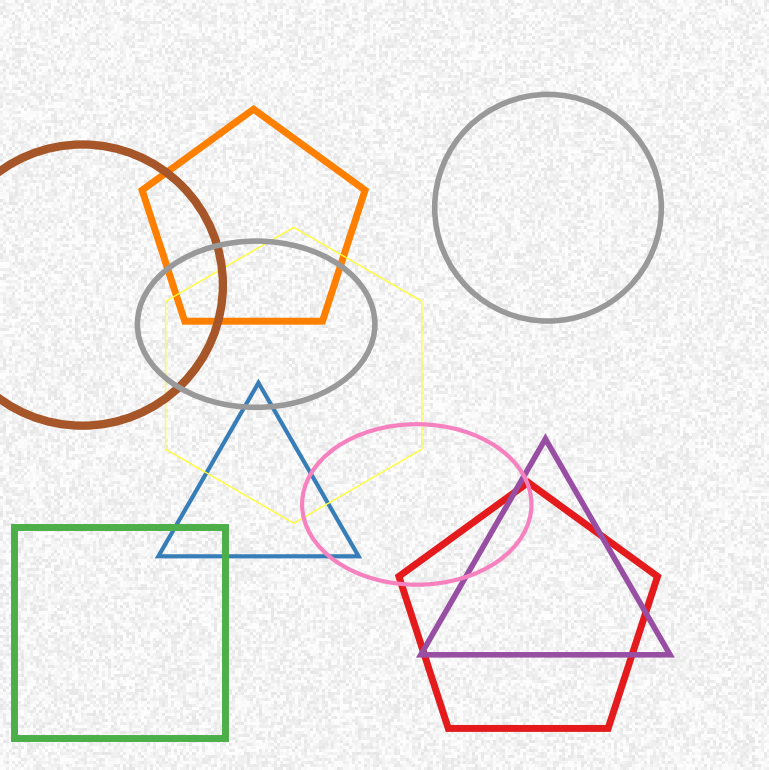[{"shape": "pentagon", "thickness": 2.5, "radius": 0.88, "center": [0.686, 0.197]}, {"shape": "triangle", "thickness": 1.5, "radius": 0.75, "center": [0.336, 0.353]}, {"shape": "square", "thickness": 2.5, "radius": 0.68, "center": [0.155, 0.178]}, {"shape": "triangle", "thickness": 2, "radius": 0.93, "center": [0.708, 0.243]}, {"shape": "pentagon", "thickness": 2.5, "radius": 0.76, "center": [0.329, 0.706]}, {"shape": "hexagon", "thickness": 0.5, "radius": 0.96, "center": [0.381, 0.513]}, {"shape": "circle", "thickness": 3, "radius": 0.91, "center": [0.107, 0.63]}, {"shape": "oval", "thickness": 1.5, "radius": 0.74, "center": [0.541, 0.345]}, {"shape": "oval", "thickness": 2, "radius": 0.77, "center": [0.333, 0.579]}, {"shape": "circle", "thickness": 2, "radius": 0.74, "center": [0.712, 0.73]}]